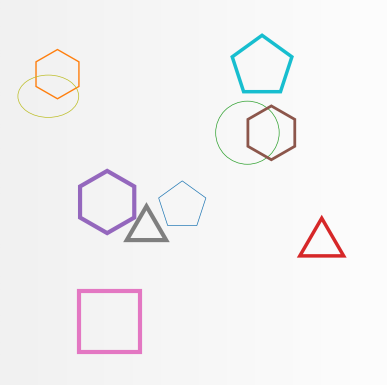[{"shape": "pentagon", "thickness": 0.5, "radius": 0.32, "center": [0.47, 0.466]}, {"shape": "hexagon", "thickness": 1, "radius": 0.32, "center": [0.148, 0.807]}, {"shape": "circle", "thickness": 0.5, "radius": 0.41, "center": [0.639, 0.655]}, {"shape": "triangle", "thickness": 2.5, "radius": 0.33, "center": [0.83, 0.368]}, {"shape": "hexagon", "thickness": 3, "radius": 0.4, "center": [0.277, 0.475]}, {"shape": "hexagon", "thickness": 2, "radius": 0.35, "center": [0.7, 0.655]}, {"shape": "square", "thickness": 3, "radius": 0.4, "center": [0.283, 0.166]}, {"shape": "triangle", "thickness": 3, "radius": 0.29, "center": [0.378, 0.406]}, {"shape": "oval", "thickness": 0.5, "radius": 0.39, "center": [0.125, 0.75]}, {"shape": "pentagon", "thickness": 2.5, "radius": 0.4, "center": [0.676, 0.827]}]